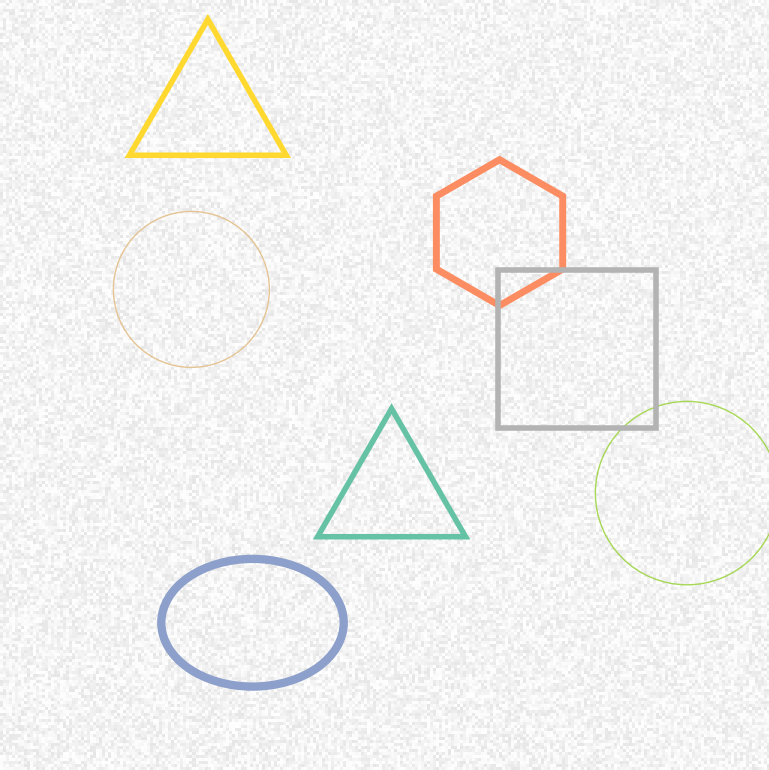[{"shape": "triangle", "thickness": 2, "radius": 0.55, "center": [0.509, 0.358]}, {"shape": "hexagon", "thickness": 2.5, "radius": 0.47, "center": [0.649, 0.698]}, {"shape": "oval", "thickness": 3, "radius": 0.59, "center": [0.328, 0.191]}, {"shape": "circle", "thickness": 0.5, "radius": 0.6, "center": [0.892, 0.36]}, {"shape": "triangle", "thickness": 2, "radius": 0.59, "center": [0.27, 0.857]}, {"shape": "circle", "thickness": 0.5, "radius": 0.51, "center": [0.249, 0.624]}, {"shape": "square", "thickness": 2, "radius": 0.51, "center": [0.749, 0.546]}]